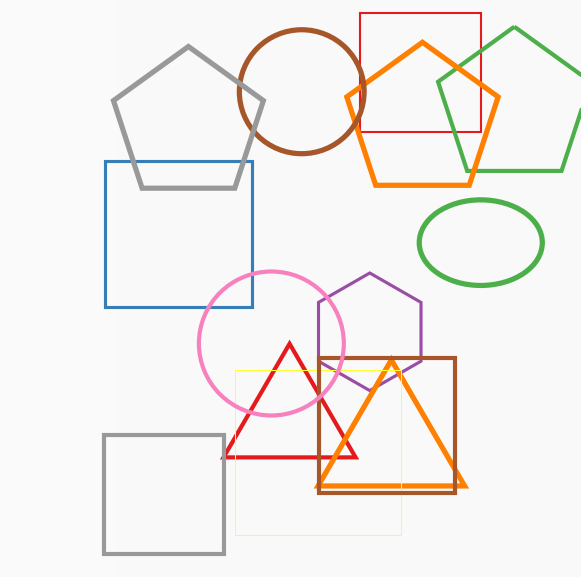[{"shape": "square", "thickness": 1, "radius": 0.52, "center": [0.723, 0.874]}, {"shape": "triangle", "thickness": 2, "radius": 0.66, "center": [0.498, 0.273]}, {"shape": "square", "thickness": 1.5, "radius": 0.63, "center": [0.307, 0.594]}, {"shape": "oval", "thickness": 2.5, "radius": 0.53, "center": [0.827, 0.579]}, {"shape": "pentagon", "thickness": 2, "radius": 0.69, "center": [0.885, 0.815]}, {"shape": "hexagon", "thickness": 1.5, "radius": 0.51, "center": [0.636, 0.425]}, {"shape": "pentagon", "thickness": 2.5, "radius": 0.68, "center": [0.727, 0.789]}, {"shape": "triangle", "thickness": 2.5, "radius": 0.73, "center": [0.673, 0.23]}, {"shape": "square", "thickness": 0.5, "radius": 0.72, "center": [0.547, 0.215]}, {"shape": "square", "thickness": 2, "radius": 0.58, "center": [0.666, 0.262]}, {"shape": "circle", "thickness": 2.5, "radius": 0.54, "center": [0.519, 0.84]}, {"shape": "circle", "thickness": 2, "radius": 0.62, "center": [0.467, 0.404]}, {"shape": "square", "thickness": 2, "radius": 0.52, "center": [0.282, 0.143]}, {"shape": "pentagon", "thickness": 2.5, "radius": 0.68, "center": [0.324, 0.783]}]